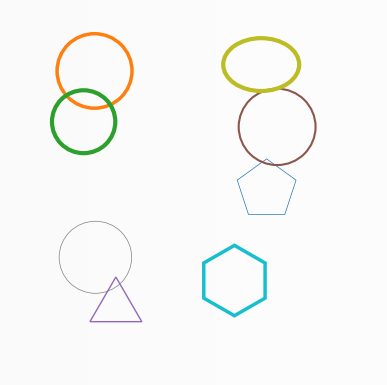[{"shape": "pentagon", "thickness": 0.5, "radius": 0.4, "center": [0.688, 0.508]}, {"shape": "circle", "thickness": 2.5, "radius": 0.48, "center": [0.244, 0.816]}, {"shape": "circle", "thickness": 3, "radius": 0.41, "center": [0.216, 0.684]}, {"shape": "triangle", "thickness": 1, "radius": 0.39, "center": [0.299, 0.203]}, {"shape": "circle", "thickness": 1.5, "radius": 0.5, "center": [0.715, 0.67]}, {"shape": "circle", "thickness": 0.5, "radius": 0.47, "center": [0.246, 0.332]}, {"shape": "oval", "thickness": 3, "radius": 0.49, "center": [0.674, 0.832]}, {"shape": "hexagon", "thickness": 2.5, "radius": 0.46, "center": [0.605, 0.271]}]